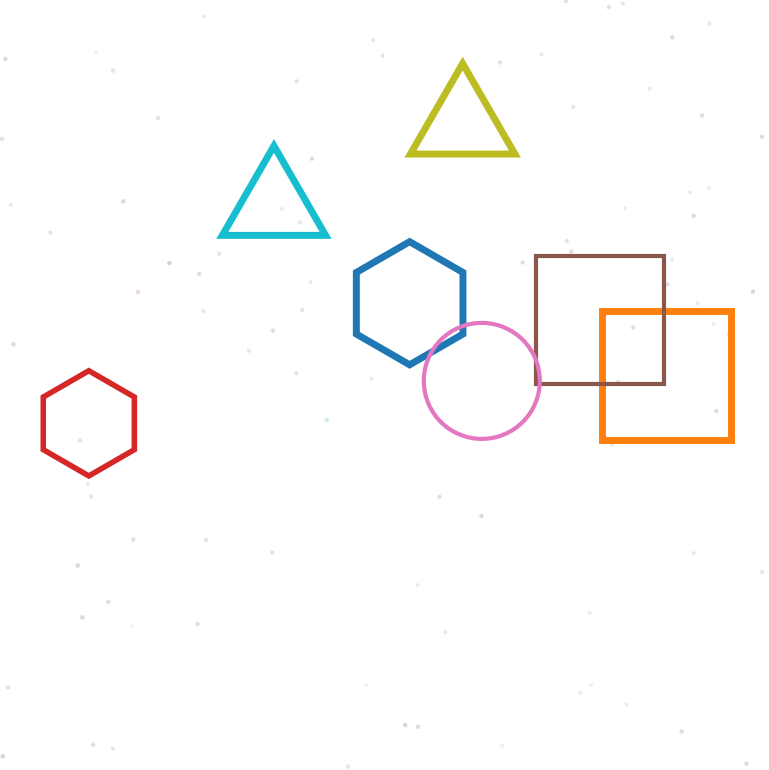[{"shape": "hexagon", "thickness": 2.5, "radius": 0.4, "center": [0.532, 0.606]}, {"shape": "square", "thickness": 2.5, "radius": 0.42, "center": [0.866, 0.512]}, {"shape": "hexagon", "thickness": 2, "radius": 0.34, "center": [0.115, 0.45]}, {"shape": "square", "thickness": 1.5, "radius": 0.41, "center": [0.78, 0.584]}, {"shape": "circle", "thickness": 1.5, "radius": 0.38, "center": [0.626, 0.505]}, {"shape": "triangle", "thickness": 2.5, "radius": 0.39, "center": [0.601, 0.839]}, {"shape": "triangle", "thickness": 2.5, "radius": 0.39, "center": [0.356, 0.733]}]